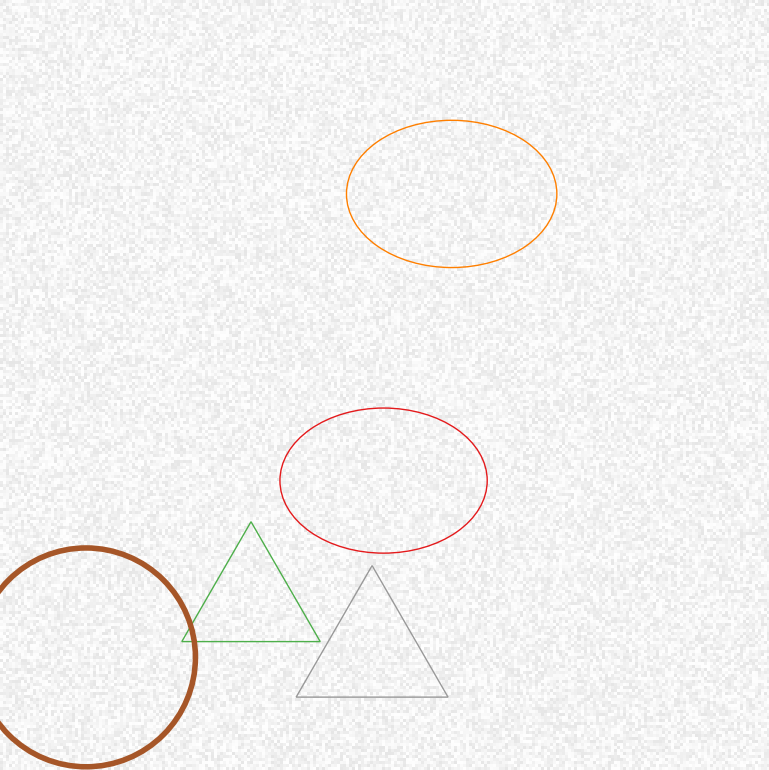[{"shape": "oval", "thickness": 0.5, "radius": 0.67, "center": [0.498, 0.376]}, {"shape": "triangle", "thickness": 0.5, "radius": 0.52, "center": [0.326, 0.219]}, {"shape": "oval", "thickness": 0.5, "radius": 0.68, "center": [0.587, 0.748]}, {"shape": "circle", "thickness": 2, "radius": 0.71, "center": [0.112, 0.146]}, {"shape": "triangle", "thickness": 0.5, "radius": 0.57, "center": [0.483, 0.152]}]